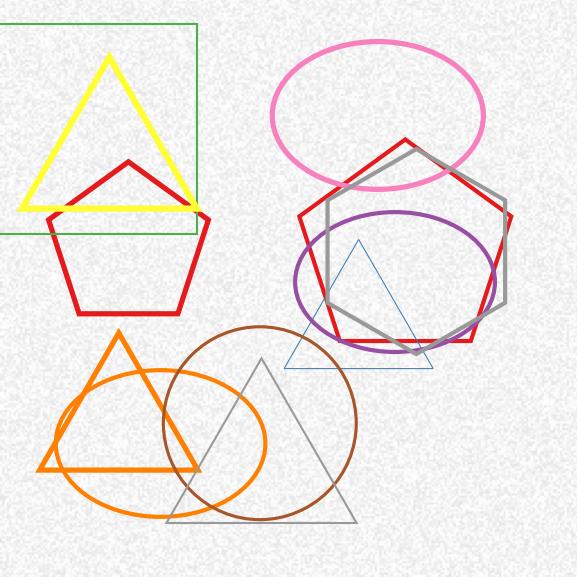[{"shape": "pentagon", "thickness": 2.5, "radius": 0.73, "center": [0.222, 0.573]}, {"shape": "pentagon", "thickness": 2, "radius": 0.96, "center": [0.702, 0.565]}, {"shape": "triangle", "thickness": 0.5, "radius": 0.75, "center": [0.621, 0.435]}, {"shape": "square", "thickness": 1, "radius": 0.91, "center": [0.16, 0.776]}, {"shape": "oval", "thickness": 2, "radius": 0.87, "center": [0.684, 0.511]}, {"shape": "triangle", "thickness": 2.5, "radius": 0.79, "center": [0.206, 0.264]}, {"shape": "oval", "thickness": 2, "radius": 0.91, "center": [0.278, 0.231]}, {"shape": "triangle", "thickness": 3, "radius": 0.87, "center": [0.189, 0.725]}, {"shape": "circle", "thickness": 1.5, "radius": 0.84, "center": [0.45, 0.266]}, {"shape": "oval", "thickness": 2.5, "radius": 0.91, "center": [0.654, 0.799]}, {"shape": "triangle", "thickness": 1, "radius": 0.95, "center": [0.453, 0.189]}, {"shape": "hexagon", "thickness": 2, "radius": 0.89, "center": [0.721, 0.564]}]